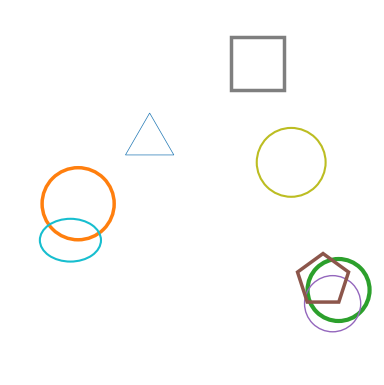[{"shape": "triangle", "thickness": 0.5, "radius": 0.36, "center": [0.389, 0.634]}, {"shape": "circle", "thickness": 2.5, "radius": 0.47, "center": [0.203, 0.471]}, {"shape": "circle", "thickness": 3, "radius": 0.4, "center": [0.879, 0.247]}, {"shape": "circle", "thickness": 1, "radius": 0.36, "center": [0.864, 0.211]}, {"shape": "pentagon", "thickness": 2.5, "radius": 0.35, "center": [0.839, 0.272]}, {"shape": "square", "thickness": 2.5, "radius": 0.34, "center": [0.67, 0.836]}, {"shape": "circle", "thickness": 1.5, "radius": 0.45, "center": [0.756, 0.578]}, {"shape": "oval", "thickness": 1.5, "radius": 0.4, "center": [0.183, 0.376]}]